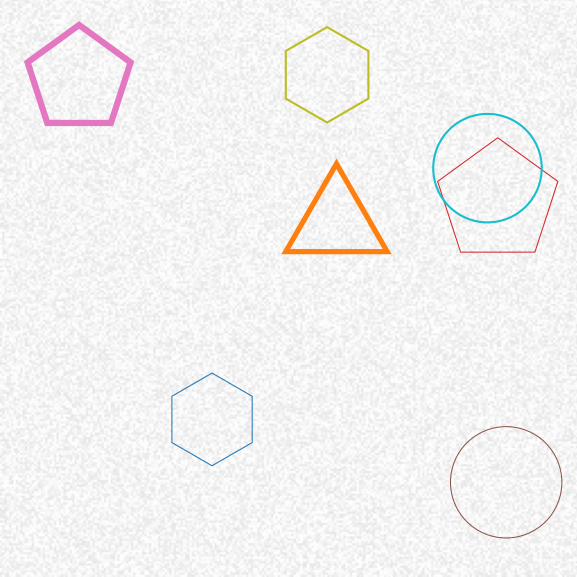[{"shape": "hexagon", "thickness": 0.5, "radius": 0.4, "center": [0.367, 0.273]}, {"shape": "triangle", "thickness": 2.5, "radius": 0.51, "center": [0.583, 0.614]}, {"shape": "pentagon", "thickness": 0.5, "radius": 0.55, "center": [0.862, 0.651]}, {"shape": "circle", "thickness": 0.5, "radius": 0.48, "center": [0.876, 0.164]}, {"shape": "pentagon", "thickness": 3, "radius": 0.47, "center": [0.137, 0.862]}, {"shape": "hexagon", "thickness": 1, "radius": 0.41, "center": [0.566, 0.87]}, {"shape": "circle", "thickness": 1, "radius": 0.47, "center": [0.844, 0.708]}]